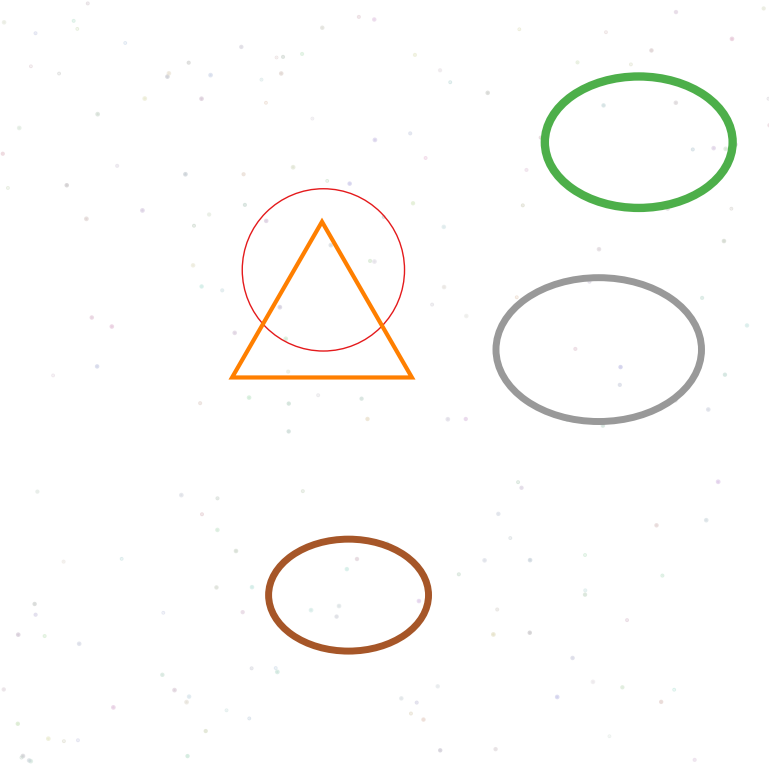[{"shape": "circle", "thickness": 0.5, "radius": 0.53, "center": [0.42, 0.65]}, {"shape": "oval", "thickness": 3, "radius": 0.61, "center": [0.83, 0.815]}, {"shape": "triangle", "thickness": 1.5, "radius": 0.67, "center": [0.418, 0.577]}, {"shape": "oval", "thickness": 2.5, "radius": 0.52, "center": [0.453, 0.227]}, {"shape": "oval", "thickness": 2.5, "radius": 0.67, "center": [0.778, 0.546]}]